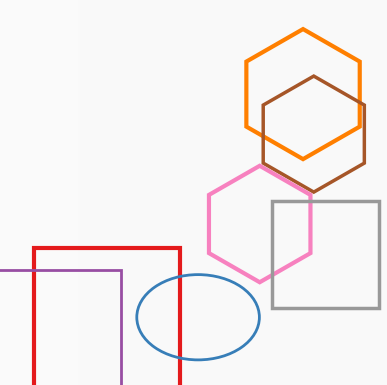[{"shape": "square", "thickness": 3, "radius": 0.94, "center": [0.276, 0.168]}, {"shape": "oval", "thickness": 2, "radius": 0.79, "center": [0.511, 0.176]}, {"shape": "square", "thickness": 2, "radius": 0.99, "center": [0.114, 0.101]}, {"shape": "hexagon", "thickness": 3, "radius": 0.84, "center": [0.782, 0.756]}, {"shape": "hexagon", "thickness": 2.5, "radius": 0.75, "center": [0.81, 0.652]}, {"shape": "hexagon", "thickness": 3, "radius": 0.76, "center": [0.67, 0.418]}, {"shape": "square", "thickness": 2.5, "radius": 0.69, "center": [0.84, 0.339]}]